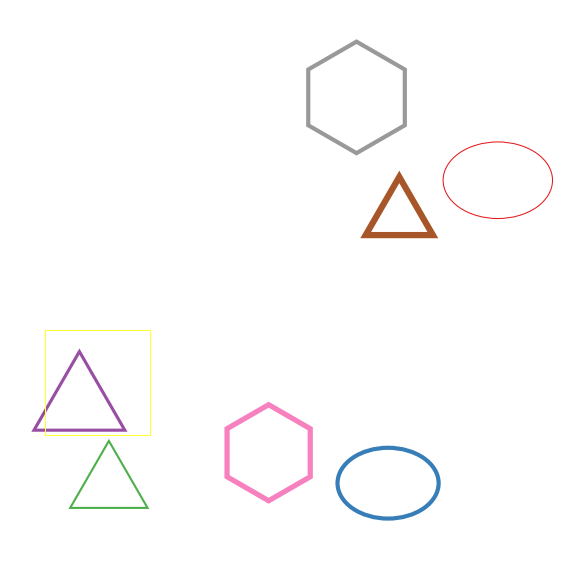[{"shape": "oval", "thickness": 0.5, "radius": 0.47, "center": [0.862, 0.687]}, {"shape": "oval", "thickness": 2, "radius": 0.44, "center": [0.672, 0.162]}, {"shape": "triangle", "thickness": 1, "radius": 0.39, "center": [0.189, 0.158]}, {"shape": "triangle", "thickness": 1.5, "radius": 0.45, "center": [0.138, 0.3]}, {"shape": "square", "thickness": 0.5, "radius": 0.45, "center": [0.169, 0.337]}, {"shape": "triangle", "thickness": 3, "radius": 0.34, "center": [0.691, 0.626]}, {"shape": "hexagon", "thickness": 2.5, "radius": 0.42, "center": [0.465, 0.215]}, {"shape": "hexagon", "thickness": 2, "radius": 0.48, "center": [0.617, 0.83]}]